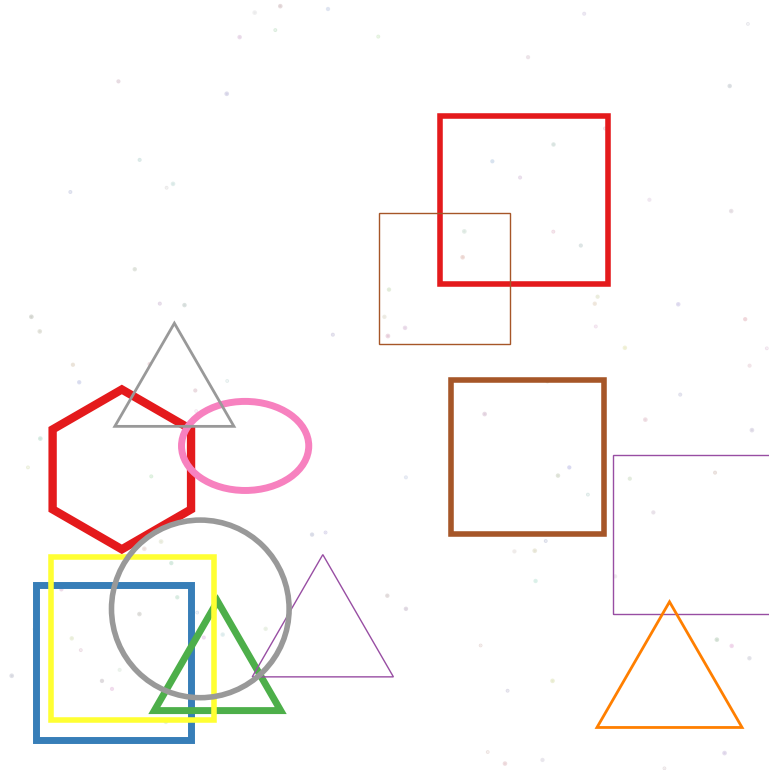[{"shape": "square", "thickness": 2, "radius": 0.54, "center": [0.68, 0.74]}, {"shape": "hexagon", "thickness": 3, "radius": 0.52, "center": [0.158, 0.39]}, {"shape": "square", "thickness": 2.5, "radius": 0.5, "center": [0.148, 0.139]}, {"shape": "triangle", "thickness": 2.5, "radius": 0.47, "center": [0.282, 0.125]}, {"shape": "square", "thickness": 0.5, "radius": 0.52, "center": [0.9, 0.306]}, {"shape": "triangle", "thickness": 0.5, "radius": 0.53, "center": [0.419, 0.174]}, {"shape": "triangle", "thickness": 1, "radius": 0.54, "center": [0.87, 0.11]}, {"shape": "square", "thickness": 2, "radius": 0.53, "center": [0.172, 0.171]}, {"shape": "square", "thickness": 2, "radius": 0.5, "center": [0.685, 0.407]}, {"shape": "square", "thickness": 0.5, "radius": 0.43, "center": [0.577, 0.638]}, {"shape": "oval", "thickness": 2.5, "radius": 0.41, "center": [0.318, 0.421]}, {"shape": "circle", "thickness": 2, "radius": 0.58, "center": [0.26, 0.209]}, {"shape": "triangle", "thickness": 1, "radius": 0.45, "center": [0.226, 0.491]}]